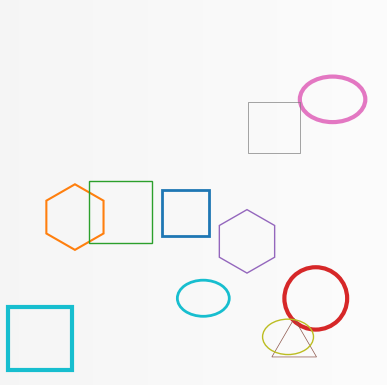[{"shape": "square", "thickness": 2, "radius": 0.3, "center": [0.478, 0.446]}, {"shape": "hexagon", "thickness": 1.5, "radius": 0.43, "center": [0.193, 0.436]}, {"shape": "square", "thickness": 1, "radius": 0.41, "center": [0.31, 0.449]}, {"shape": "circle", "thickness": 3, "radius": 0.4, "center": [0.815, 0.225]}, {"shape": "hexagon", "thickness": 1, "radius": 0.41, "center": [0.637, 0.373]}, {"shape": "triangle", "thickness": 0.5, "radius": 0.33, "center": [0.759, 0.106]}, {"shape": "oval", "thickness": 3, "radius": 0.42, "center": [0.858, 0.742]}, {"shape": "square", "thickness": 0.5, "radius": 0.33, "center": [0.707, 0.669]}, {"shape": "oval", "thickness": 1, "radius": 0.33, "center": [0.743, 0.125]}, {"shape": "square", "thickness": 3, "radius": 0.41, "center": [0.103, 0.12]}, {"shape": "oval", "thickness": 2, "radius": 0.34, "center": [0.525, 0.225]}]